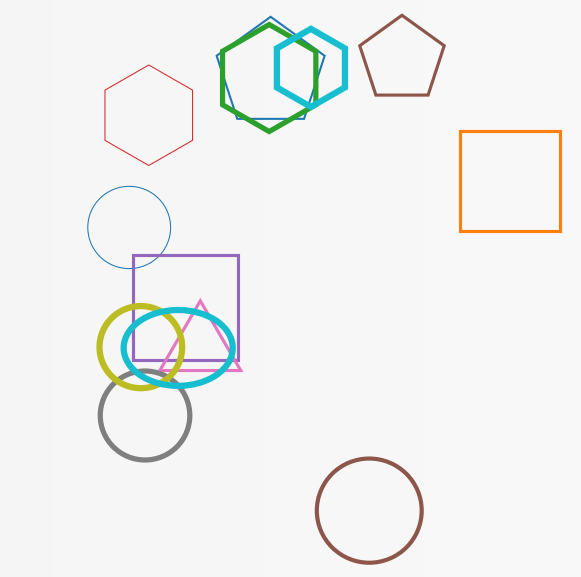[{"shape": "pentagon", "thickness": 1, "radius": 0.49, "center": [0.466, 0.872]}, {"shape": "circle", "thickness": 0.5, "radius": 0.36, "center": [0.222, 0.605]}, {"shape": "square", "thickness": 1.5, "radius": 0.43, "center": [0.877, 0.685]}, {"shape": "hexagon", "thickness": 2.5, "radius": 0.46, "center": [0.463, 0.864]}, {"shape": "hexagon", "thickness": 0.5, "radius": 0.43, "center": [0.256, 0.8]}, {"shape": "square", "thickness": 1.5, "radius": 0.45, "center": [0.319, 0.466]}, {"shape": "pentagon", "thickness": 1.5, "radius": 0.38, "center": [0.692, 0.896]}, {"shape": "circle", "thickness": 2, "radius": 0.45, "center": [0.635, 0.115]}, {"shape": "triangle", "thickness": 1.5, "radius": 0.4, "center": [0.345, 0.398]}, {"shape": "circle", "thickness": 2.5, "radius": 0.39, "center": [0.25, 0.28]}, {"shape": "circle", "thickness": 3, "radius": 0.36, "center": [0.242, 0.398]}, {"shape": "hexagon", "thickness": 3, "radius": 0.34, "center": [0.535, 0.882]}, {"shape": "oval", "thickness": 3, "radius": 0.47, "center": [0.307, 0.397]}]